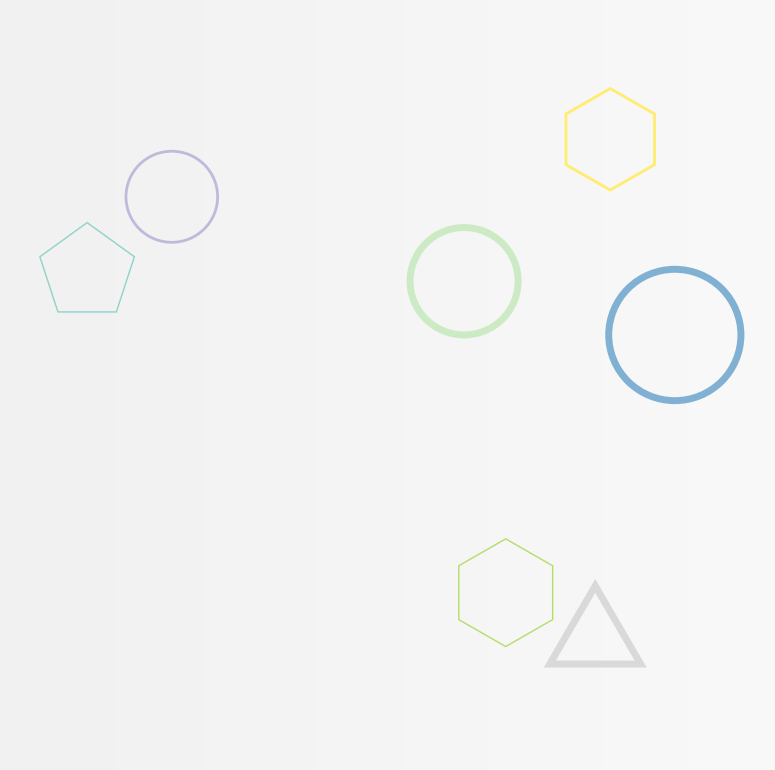[{"shape": "pentagon", "thickness": 0.5, "radius": 0.32, "center": [0.112, 0.647]}, {"shape": "circle", "thickness": 1, "radius": 0.3, "center": [0.222, 0.744]}, {"shape": "circle", "thickness": 2.5, "radius": 0.43, "center": [0.871, 0.565]}, {"shape": "hexagon", "thickness": 0.5, "radius": 0.35, "center": [0.653, 0.23]}, {"shape": "triangle", "thickness": 2.5, "radius": 0.34, "center": [0.768, 0.171]}, {"shape": "circle", "thickness": 2.5, "radius": 0.35, "center": [0.599, 0.635]}, {"shape": "hexagon", "thickness": 1, "radius": 0.33, "center": [0.787, 0.819]}]